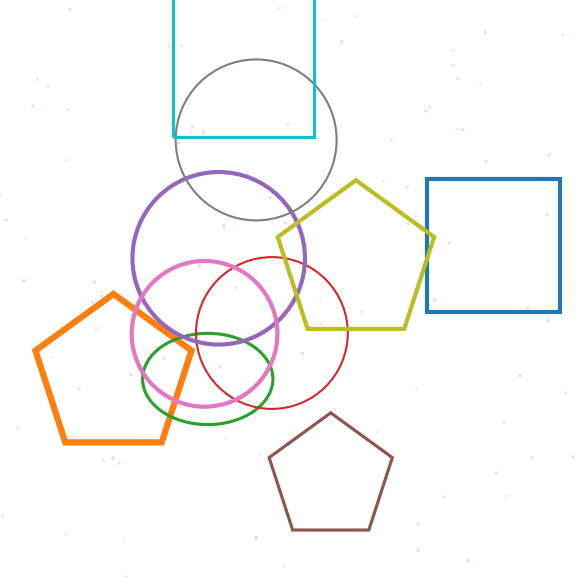[{"shape": "square", "thickness": 2, "radius": 0.58, "center": [0.855, 0.575]}, {"shape": "pentagon", "thickness": 3, "radius": 0.71, "center": [0.197, 0.348]}, {"shape": "oval", "thickness": 1.5, "radius": 0.56, "center": [0.36, 0.343]}, {"shape": "circle", "thickness": 1, "radius": 0.66, "center": [0.471, 0.422]}, {"shape": "circle", "thickness": 2, "radius": 0.75, "center": [0.379, 0.552]}, {"shape": "pentagon", "thickness": 1.5, "radius": 0.56, "center": [0.573, 0.172]}, {"shape": "circle", "thickness": 2, "radius": 0.63, "center": [0.354, 0.421]}, {"shape": "circle", "thickness": 1, "radius": 0.7, "center": [0.444, 0.757]}, {"shape": "pentagon", "thickness": 2, "radius": 0.71, "center": [0.616, 0.545]}, {"shape": "square", "thickness": 1.5, "radius": 0.61, "center": [0.422, 0.882]}]